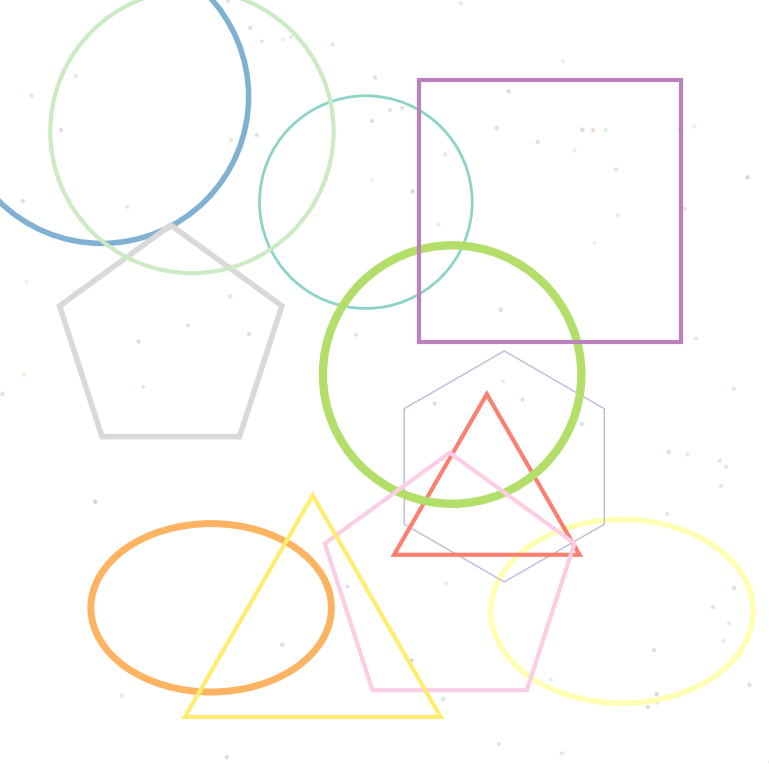[{"shape": "circle", "thickness": 1, "radius": 0.69, "center": [0.475, 0.738]}, {"shape": "oval", "thickness": 2, "radius": 0.85, "center": [0.808, 0.206]}, {"shape": "hexagon", "thickness": 0.5, "radius": 0.75, "center": [0.655, 0.394]}, {"shape": "triangle", "thickness": 1.5, "radius": 0.7, "center": [0.632, 0.349]}, {"shape": "circle", "thickness": 2, "radius": 0.95, "center": [0.132, 0.874]}, {"shape": "oval", "thickness": 2.5, "radius": 0.78, "center": [0.274, 0.211]}, {"shape": "circle", "thickness": 3, "radius": 0.84, "center": [0.587, 0.514]}, {"shape": "pentagon", "thickness": 1.5, "radius": 0.85, "center": [0.584, 0.242]}, {"shape": "pentagon", "thickness": 2, "radius": 0.76, "center": [0.222, 0.556]}, {"shape": "square", "thickness": 1.5, "radius": 0.85, "center": [0.714, 0.726]}, {"shape": "circle", "thickness": 1.5, "radius": 0.92, "center": [0.249, 0.829]}, {"shape": "triangle", "thickness": 1.5, "radius": 0.96, "center": [0.406, 0.165]}]